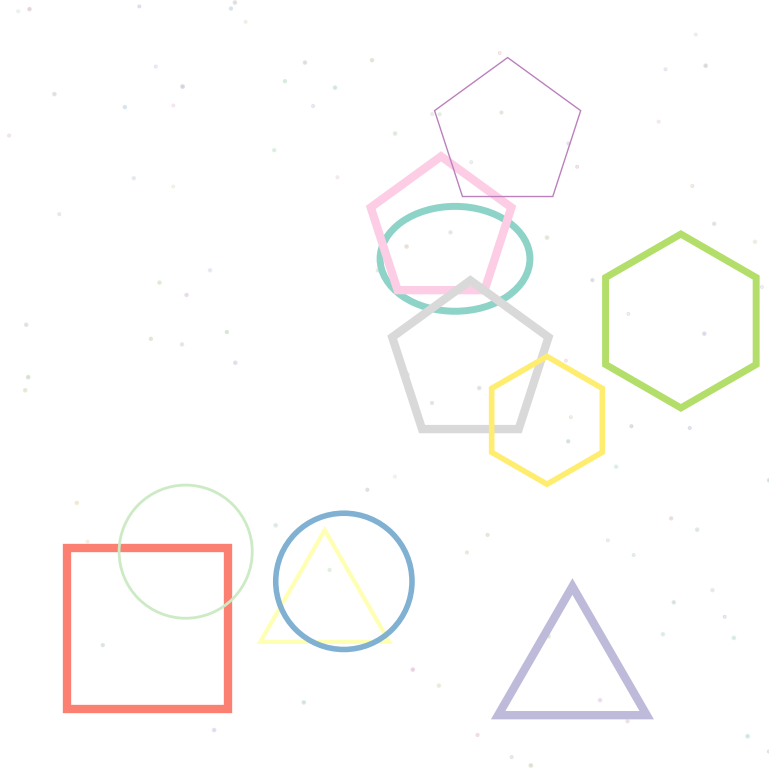[{"shape": "oval", "thickness": 2.5, "radius": 0.49, "center": [0.591, 0.664]}, {"shape": "triangle", "thickness": 1.5, "radius": 0.48, "center": [0.422, 0.215]}, {"shape": "triangle", "thickness": 3, "radius": 0.56, "center": [0.743, 0.127]}, {"shape": "square", "thickness": 3, "radius": 0.52, "center": [0.192, 0.184]}, {"shape": "circle", "thickness": 2, "radius": 0.44, "center": [0.447, 0.245]}, {"shape": "hexagon", "thickness": 2.5, "radius": 0.56, "center": [0.884, 0.583]}, {"shape": "pentagon", "thickness": 3, "radius": 0.48, "center": [0.573, 0.701]}, {"shape": "pentagon", "thickness": 3, "radius": 0.53, "center": [0.611, 0.529]}, {"shape": "pentagon", "thickness": 0.5, "radius": 0.5, "center": [0.659, 0.825]}, {"shape": "circle", "thickness": 1, "radius": 0.43, "center": [0.241, 0.284]}, {"shape": "hexagon", "thickness": 2, "radius": 0.41, "center": [0.71, 0.454]}]